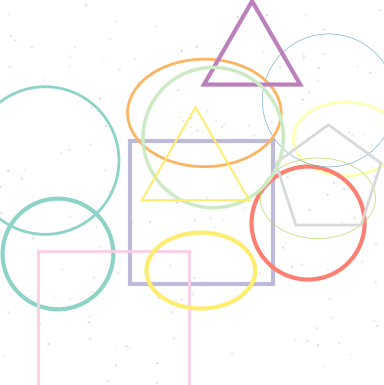[{"shape": "circle", "thickness": 3, "radius": 0.72, "center": [0.151, 0.34]}, {"shape": "circle", "thickness": 2, "radius": 0.96, "center": [0.117, 0.583]}, {"shape": "oval", "thickness": 2, "radius": 0.68, "center": [0.899, 0.639]}, {"shape": "square", "thickness": 3, "radius": 0.93, "center": [0.523, 0.448]}, {"shape": "circle", "thickness": 3, "radius": 0.73, "center": [0.8, 0.421]}, {"shape": "circle", "thickness": 0.5, "radius": 0.86, "center": [0.854, 0.739]}, {"shape": "oval", "thickness": 2, "radius": 1.0, "center": [0.531, 0.707]}, {"shape": "oval", "thickness": 0.5, "radius": 0.75, "center": [0.826, 0.485]}, {"shape": "square", "thickness": 2, "radius": 0.98, "center": [0.295, 0.151]}, {"shape": "pentagon", "thickness": 2, "radius": 0.72, "center": [0.853, 0.532]}, {"shape": "triangle", "thickness": 3, "radius": 0.72, "center": [0.655, 0.853]}, {"shape": "circle", "thickness": 2.5, "radius": 0.91, "center": [0.554, 0.643]}, {"shape": "oval", "thickness": 3, "radius": 0.71, "center": [0.522, 0.297]}, {"shape": "triangle", "thickness": 1.5, "radius": 0.8, "center": [0.508, 0.561]}]